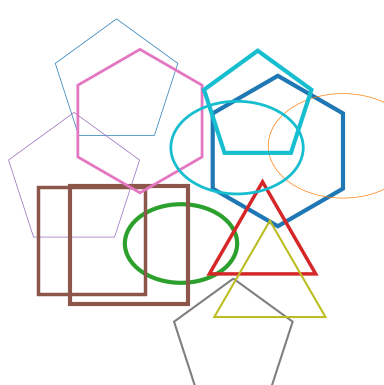[{"shape": "pentagon", "thickness": 0.5, "radius": 0.84, "center": [0.303, 0.784]}, {"shape": "hexagon", "thickness": 3, "radius": 0.98, "center": [0.722, 0.608]}, {"shape": "oval", "thickness": 0.5, "radius": 0.97, "center": [0.891, 0.621]}, {"shape": "oval", "thickness": 3, "radius": 0.73, "center": [0.47, 0.367]}, {"shape": "triangle", "thickness": 2.5, "radius": 0.8, "center": [0.682, 0.368]}, {"shape": "pentagon", "thickness": 0.5, "radius": 0.89, "center": [0.192, 0.529]}, {"shape": "square", "thickness": 3, "radius": 0.77, "center": [0.335, 0.363]}, {"shape": "square", "thickness": 2.5, "radius": 0.69, "center": [0.238, 0.376]}, {"shape": "hexagon", "thickness": 2, "radius": 0.93, "center": [0.364, 0.686]}, {"shape": "pentagon", "thickness": 1.5, "radius": 0.81, "center": [0.606, 0.114]}, {"shape": "triangle", "thickness": 1.5, "radius": 0.83, "center": [0.701, 0.26]}, {"shape": "oval", "thickness": 2, "radius": 0.86, "center": [0.616, 0.617]}, {"shape": "pentagon", "thickness": 3, "radius": 0.73, "center": [0.669, 0.722]}]